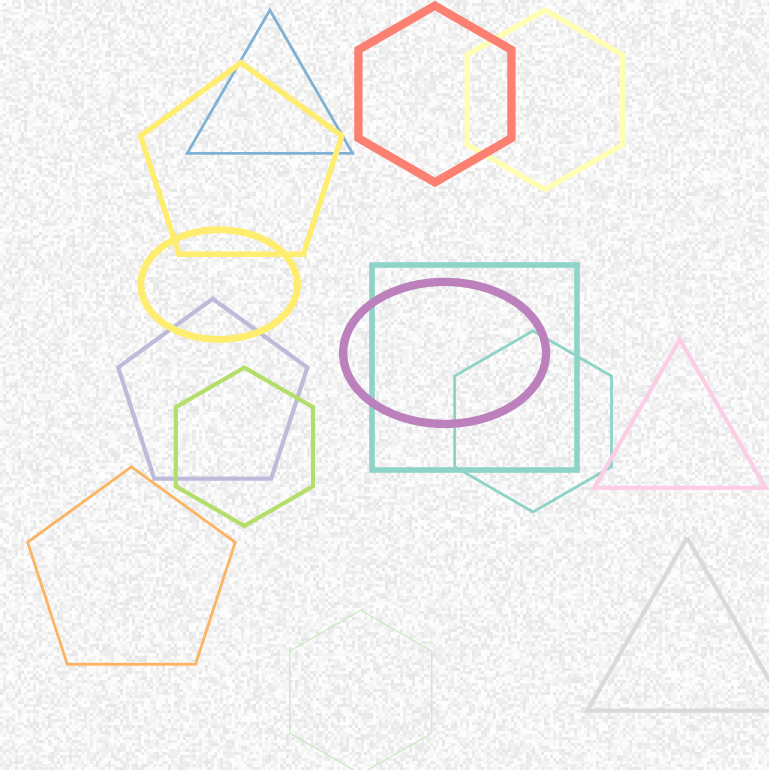[{"shape": "hexagon", "thickness": 1, "radius": 0.59, "center": [0.692, 0.453]}, {"shape": "square", "thickness": 2, "radius": 0.67, "center": [0.616, 0.523]}, {"shape": "hexagon", "thickness": 2, "radius": 0.58, "center": [0.708, 0.87]}, {"shape": "pentagon", "thickness": 1.5, "radius": 0.65, "center": [0.276, 0.483]}, {"shape": "hexagon", "thickness": 3, "radius": 0.57, "center": [0.565, 0.878]}, {"shape": "triangle", "thickness": 1, "radius": 0.62, "center": [0.35, 0.863]}, {"shape": "pentagon", "thickness": 1, "radius": 0.71, "center": [0.171, 0.252]}, {"shape": "hexagon", "thickness": 1.5, "radius": 0.51, "center": [0.317, 0.42]}, {"shape": "triangle", "thickness": 1.5, "radius": 0.64, "center": [0.883, 0.431]}, {"shape": "triangle", "thickness": 1.5, "radius": 0.75, "center": [0.892, 0.152]}, {"shape": "oval", "thickness": 3, "radius": 0.66, "center": [0.577, 0.542]}, {"shape": "hexagon", "thickness": 0.5, "radius": 0.53, "center": [0.469, 0.101]}, {"shape": "oval", "thickness": 2.5, "radius": 0.51, "center": [0.285, 0.63]}, {"shape": "pentagon", "thickness": 2, "radius": 0.69, "center": [0.313, 0.781]}]